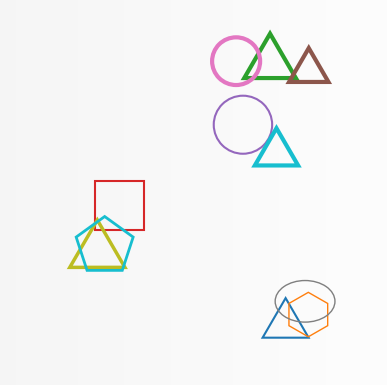[{"shape": "triangle", "thickness": 1.5, "radius": 0.34, "center": [0.737, 0.157]}, {"shape": "hexagon", "thickness": 1, "radius": 0.29, "center": [0.796, 0.183]}, {"shape": "triangle", "thickness": 3, "radius": 0.38, "center": [0.697, 0.836]}, {"shape": "square", "thickness": 1.5, "radius": 0.31, "center": [0.308, 0.466]}, {"shape": "circle", "thickness": 1.5, "radius": 0.38, "center": [0.627, 0.676]}, {"shape": "triangle", "thickness": 3, "radius": 0.29, "center": [0.797, 0.816]}, {"shape": "circle", "thickness": 3, "radius": 0.31, "center": [0.609, 0.841]}, {"shape": "oval", "thickness": 1, "radius": 0.39, "center": [0.787, 0.217]}, {"shape": "triangle", "thickness": 2.5, "radius": 0.41, "center": [0.251, 0.347]}, {"shape": "pentagon", "thickness": 2, "radius": 0.39, "center": [0.27, 0.36]}, {"shape": "triangle", "thickness": 3, "radius": 0.32, "center": [0.713, 0.603]}]